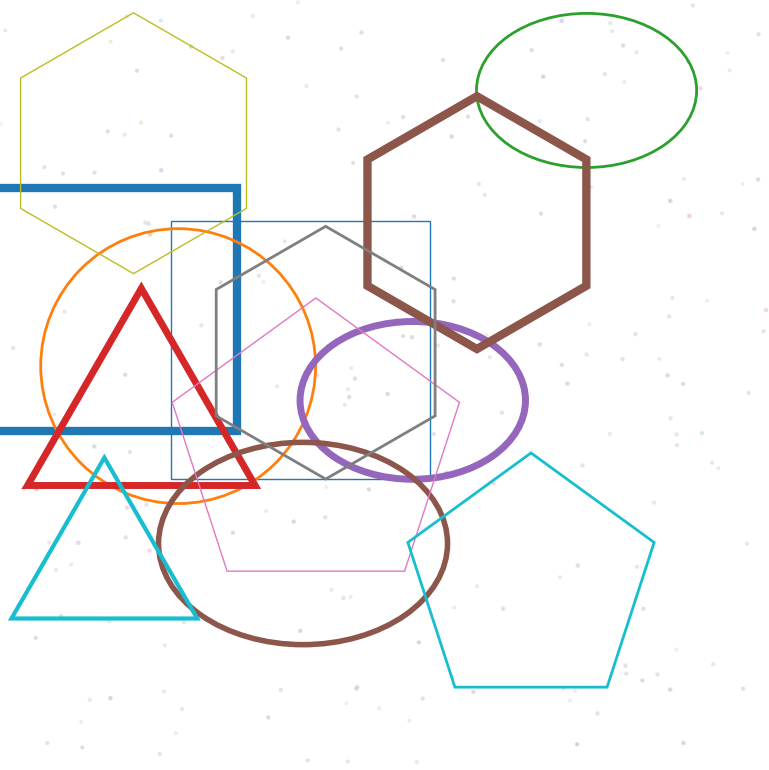[{"shape": "square", "thickness": 3, "radius": 0.79, "center": [0.149, 0.598]}, {"shape": "square", "thickness": 0.5, "radius": 0.84, "center": [0.39, 0.545]}, {"shape": "circle", "thickness": 1, "radius": 0.89, "center": [0.231, 0.525]}, {"shape": "oval", "thickness": 1, "radius": 0.71, "center": [0.762, 0.883]}, {"shape": "triangle", "thickness": 2.5, "radius": 0.85, "center": [0.184, 0.455]}, {"shape": "oval", "thickness": 2.5, "radius": 0.73, "center": [0.536, 0.48]}, {"shape": "hexagon", "thickness": 3, "radius": 0.82, "center": [0.619, 0.711]}, {"shape": "oval", "thickness": 2, "radius": 0.94, "center": [0.394, 0.294]}, {"shape": "pentagon", "thickness": 0.5, "radius": 0.98, "center": [0.41, 0.417]}, {"shape": "hexagon", "thickness": 1, "radius": 0.82, "center": [0.423, 0.542]}, {"shape": "hexagon", "thickness": 0.5, "radius": 0.85, "center": [0.173, 0.814]}, {"shape": "triangle", "thickness": 1.5, "radius": 0.7, "center": [0.136, 0.266]}, {"shape": "pentagon", "thickness": 1, "radius": 0.84, "center": [0.69, 0.244]}]